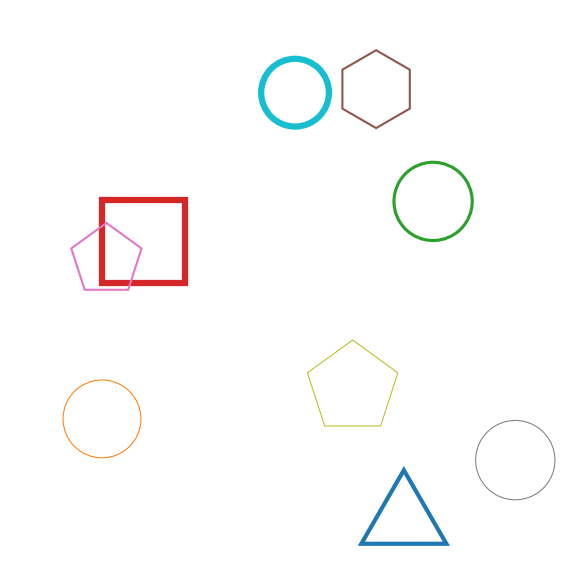[{"shape": "triangle", "thickness": 2, "radius": 0.42, "center": [0.699, 0.1]}, {"shape": "circle", "thickness": 0.5, "radius": 0.34, "center": [0.177, 0.274]}, {"shape": "circle", "thickness": 1.5, "radius": 0.34, "center": [0.75, 0.65]}, {"shape": "square", "thickness": 3, "radius": 0.36, "center": [0.248, 0.582]}, {"shape": "hexagon", "thickness": 1, "radius": 0.34, "center": [0.651, 0.845]}, {"shape": "pentagon", "thickness": 1, "radius": 0.32, "center": [0.184, 0.549]}, {"shape": "circle", "thickness": 0.5, "radius": 0.34, "center": [0.892, 0.202]}, {"shape": "pentagon", "thickness": 0.5, "radius": 0.41, "center": [0.611, 0.328]}, {"shape": "circle", "thickness": 3, "radius": 0.29, "center": [0.511, 0.839]}]